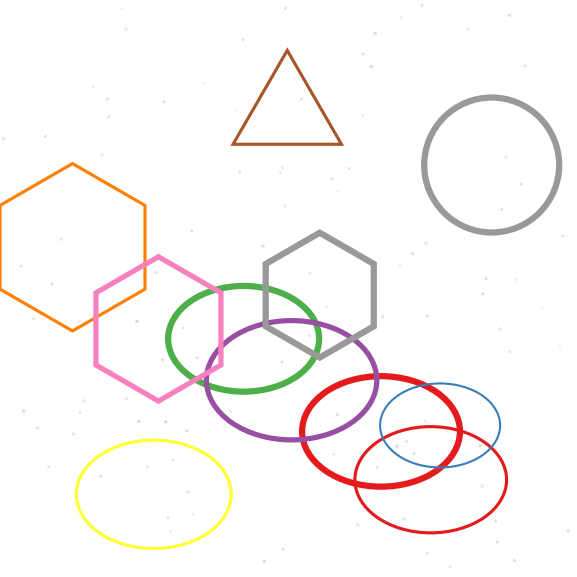[{"shape": "oval", "thickness": 3, "radius": 0.68, "center": [0.66, 0.252]}, {"shape": "oval", "thickness": 1.5, "radius": 0.66, "center": [0.746, 0.168]}, {"shape": "oval", "thickness": 1, "radius": 0.52, "center": [0.762, 0.262]}, {"shape": "oval", "thickness": 3, "radius": 0.65, "center": [0.422, 0.412]}, {"shape": "oval", "thickness": 2.5, "radius": 0.74, "center": [0.505, 0.341]}, {"shape": "hexagon", "thickness": 1.5, "radius": 0.72, "center": [0.126, 0.571]}, {"shape": "oval", "thickness": 1.5, "radius": 0.67, "center": [0.266, 0.143]}, {"shape": "triangle", "thickness": 1.5, "radius": 0.54, "center": [0.497, 0.804]}, {"shape": "hexagon", "thickness": 2.5, "radius": 0.62, "center": [0.274, 0.43]}, {"shape": "hexagon", "thickness": 3, "radius": 0.54, "center": [0.554, 0.488]}, {"shape": "circle", "thickness": 3, "radius": 0.58, "center": [0.851, 0.713]}]